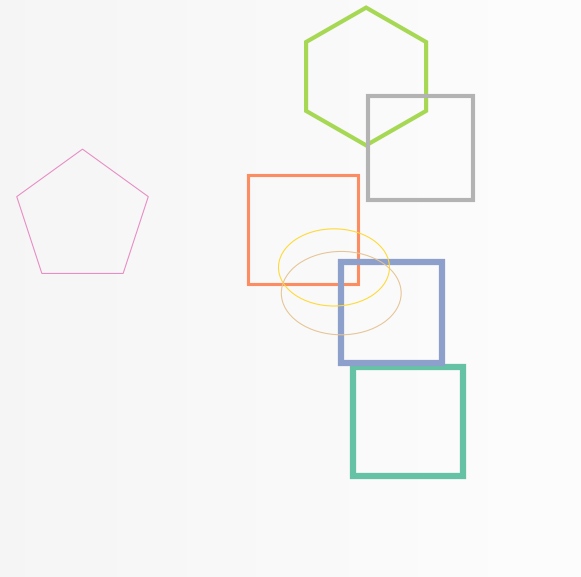[{"shape": "square", "thickness": 3, "radius": 0.47, "center": [0.702, 0.269]}, {"shape": "square", "thickness": 1.5, "radius": 0.47, "center": [0.522, 0.601]}, {"shape": "square", "thickness": 3, "radius": 0.44, "center": [0.674, 0.459]}, {"shape": "pentagon", "thickness": 0.5, "radius": 0.59, "center": [0.142, 0.622]}, {"shape": "hexagon", "thickness": 2, "radius": 0.6, "center": [0.63, 0.867]}, {"shape": "oval", "thickness": 0.5, "radius": 0.48, "center": [0.575, 0.536]}, {"shape": "oval", "thickness": 0.5, "radius": 0.52, "center": [0.587, 0.492]}, {"shape": "square", "thickness": 2, "radius": 0.45, "center": [0.723, 0.743]}]